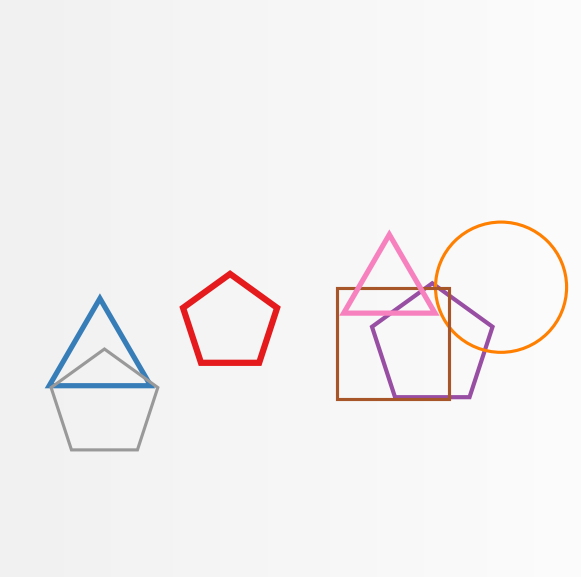[{"shape": "pentagon", "thickness": 3, "radius": 0.43, "center": [0.396, 0.44]}, {"shape": "triangle", "thickness": 2.5, "radius": 0.5, "center": [0.172, 0.382]}, {"shape": "pentagon", "thickness": 2, "radius": 0.55, "center": [0.744, 0.4]}, {"shape": "circle", "thickness": 1.5, "radius": 0.56, "center": [0.862, 0.502]}, {"shape": "square", "thickness": 1.5, "radius": 0.48, "center": [0.676, 0.405]}, {"shape": "triangle", "thickness": 2.5, "radius": 0.45, "center": [0.67, 0.502]}, {"shape": "pentagon", "thickness": 1.5, "radius": 0.48, "center": [0.18, 0.298]}]